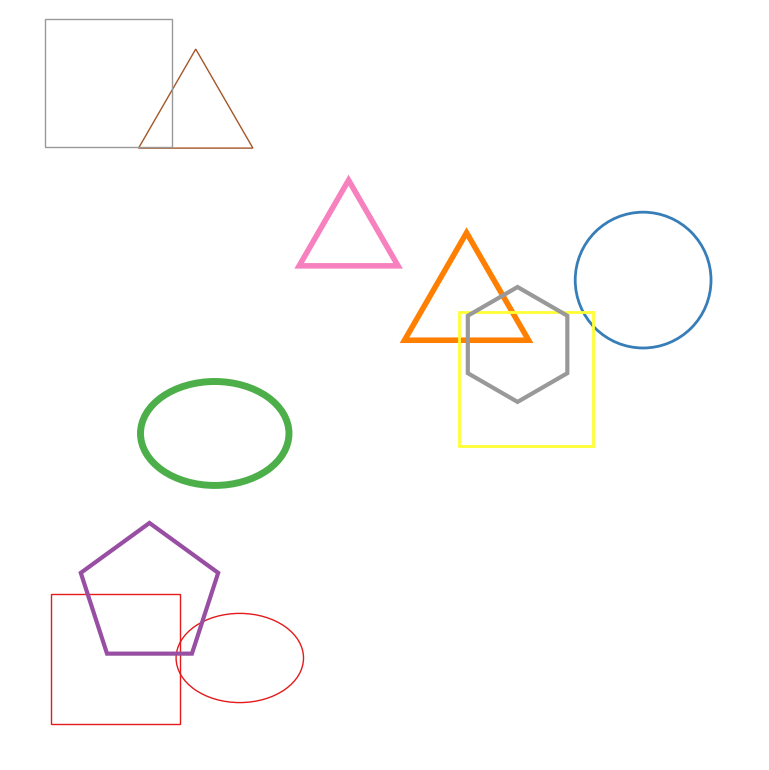[{"shape": "oval", "thickness": 0.5, "radius": 0.41, "center": [0.311, 0.145]}, {"shape": "square", "thickness": 0.5, "radius": 0.42, "center": [0.15, 0.144]}, {"shape": "circle", "thickness": 1, "radius": 0.44, "center": [0.835, 0.636]}, {"shape": "oval", "thickness": 2.5, "radius": 0.48, "center": [0.279, 0.437]}, {"shape": "pentagon", "thickness": 1.5, "radius": 0.47, "center": [0.194, 0.227]}, {"shape": "triangle", "thickness": 2, "radius": 0.47, "center": [0.606, 0.605]}, {"shape": "square", "thickness": 1, "radius": 0.44, "center": [0.683, 0.508]}, {"shape": "triangle", "thickness": 0.5, "radius": 0.43, "center": [0.254, 0.851]}, {"shape": "triangle", "thickness": 2, "radius": 0.37, "center": [0.453, 0.692]}, {"shape": "hexagon", "thickness": 1.5, "radius": 0.37, "center": [0.672, 0.553]}, {"shape": "square", "thickness": 0.5, "radius": 0.42, "center": [0.141, 0.892]}]